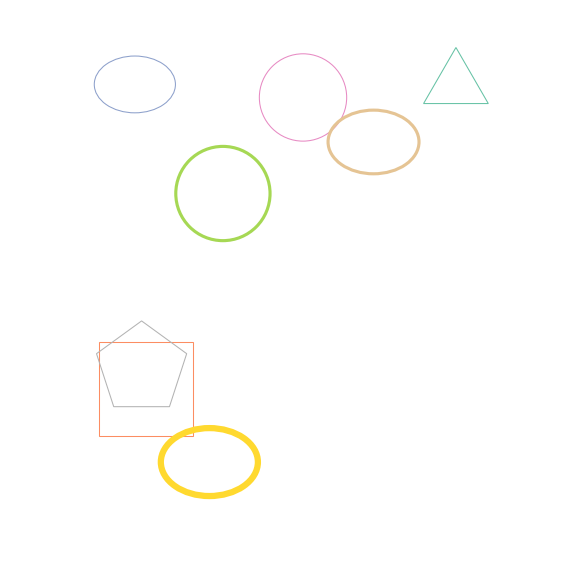[{"shape": "triangle", "thickness": 0.5, "radius": 0.32, "center": [0.789, 0.852]}, {"shape": "square", "thickness": 0.5, "radius": 0.41, "center": [0.252, 0.326]}, {"shape": "oval", "thickness": 0.5, "radius": 0.35, "center": [0.234, 0.853]}, {"shape": "circle", "thickness": 0.5, "radius": 0.38, "center": [0.525, 0.83]}, {"shape": "circle", "thickness": 1.5, "radius": 0.41, "center": [0.386, 0.664]}, {"shape": "oval", "thickness": 3, "radius": 0.42, "center": [0.363, 0.199]}, {"shape": "oval", "thickness": 1.5, "radius": 0.39, "center": [0.647, 0.753]}, {"shape": "pentagon", "thickness": 0.5, "radius": 0.41, "center": [0.245, 0.361]}]